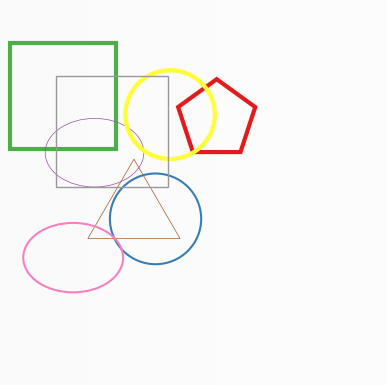[{"shape": "pentagon", "thickness": 3, "radius": 0.52, "center": [0.559, 0.69]}, {"shape": "circle", "thickness": 1.5, "radius": 0.59, "center": [0.401, 0.432]}, {"shape": "square", "thickness": 3, "radius": 0.69, "center": [0.162, 0.752]}, {"shape": "oval", "thickness": 0.5, "radius": 0.64, "center": [0.244, 0.603]}, {"shape": "circle", "thickness": 3, "radius": 0.58, "center": [0.439, 0.702]}, {"shape": "triangle", "thickness": 0.5, "radius": 0.69, "center": [0.346, 0.449]}, {"shape": "oval", "thickness": 1.5, "radius": 0.64, "center": [0.189, 0.331]}, {"shape": "square", "thickness": 1, "radius": 0.72, "center": [0.289, 0.659]}]